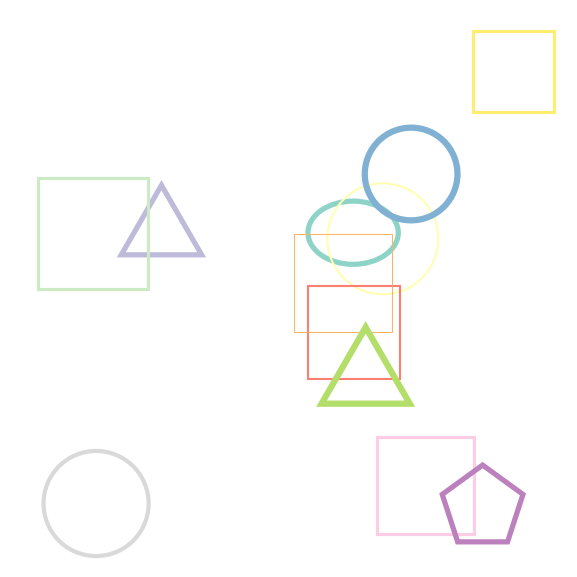[{"shape": "oval", "thickness": 2.5, "radius": 0.39, "center": [0.611, 0.596]}, {"shape": "circle", "thickness": 1, "radius": 0.48, "center": [0.663, 0.586]}, {"shape": "triangle", "thickness": 2.5, "radius": 0.4, "center": [0.28, 0.598]}, {"shape": "square", "thickness": 1, "radius": 0.4, "center": [0.613, 0.423]}, {"shape": "circle", "thickness": 3, "radius": 0.4, "center": [0.712, 0.698]}, {"shape": "square", "thickness": 0.5, "radius": 0.42, "center": [0.594, 0.509]}, {"shape": "triangle", "thickness": 3, "radius": 0.44, "center": [0.633, 0.344]}, {"shape": "square", "thickness": 1.5, "radius": 0.42, "center": [0.737, 0.158]}, {"shape": "circle", "thickness": 2, "radius": 0.45, "center": [0.166, 0.127]}, {"shape": "pentagon", "thickness": 2.5, "radius": 0.37, "center": [0.836, 0.12]}, {"shape": "square", "thickness": 1.5, "radius": 0.48, "center": [0.161, 0.595]}, {"shape": "square", "thickness": 1.5, "radius": 0.35, "center": [0.889, 0.875]}]